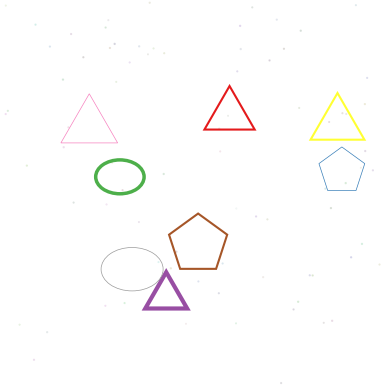[{"shape": "triangle", "thickness": 1.5, "radius": 0.38, "center": [0.596, 0.701]}, {"shape": "pentagon", "thickness": 0.5, "radius": 0.31, "center": [0.888, 0.556]}, {"shape": "oval", "thickness": 2.5, "radius": 0.31, "center": [0.311, 0.541]}, {"shape": "triangle", "thickness": 3, "radius": 0.31, "center": [0.432, 0.23]}, {"shape": "triangle", "thickness": 1.5, "radius": 0.4, "center": [0.877, 0.678]}, {"shape": "pentagon", "thickness": 1.5, "radius": 0.4, "center": [0.515, 0.366]}, {"shape": "triangle", "thickness": 0.5, "radius": 0.43, "center": [0.232, 0.671]}, {"shape": "oval", "thickness": 0.5, "radius": 0.4, "center": [0.343, 0.301]}]